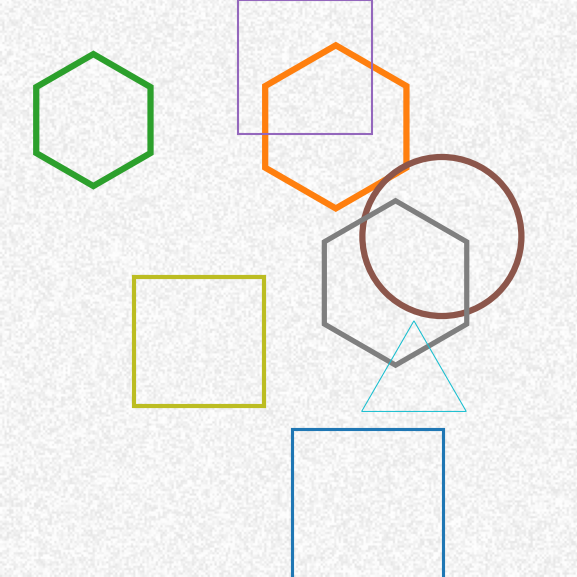[{"shape": "square", "thickness": 1.5, "radius": 0.65, "center": [0.636, 0.125]}, {"shape": "hexagon", "thickness": 3, "radius": 0.71, "center": [0.581, 0.779]}, {"shape": "hexagon", "thickness": 3, "radius": 0.57, "center": [0.162, 0.791]}, {"shape": "square", "thickness": 1, "radius": 0.58, "center": [0.528, 0.883]}, {"shape": "circle", "thickness": 3, "radius": 0.69, "center": [0.765, 0.59]}, {"shape": "hexagon", "thickness": 2.5, "radius": 0.71, "center": [0.685, 0.509]}, {"shape": "square", "thickness": 2, "radius": 0.56, "center": [0.345, 0.408]}, {"shape": "triangle", "thickness": 0.5, "radius": 0.52, "center": [0.717, 0.339]}]